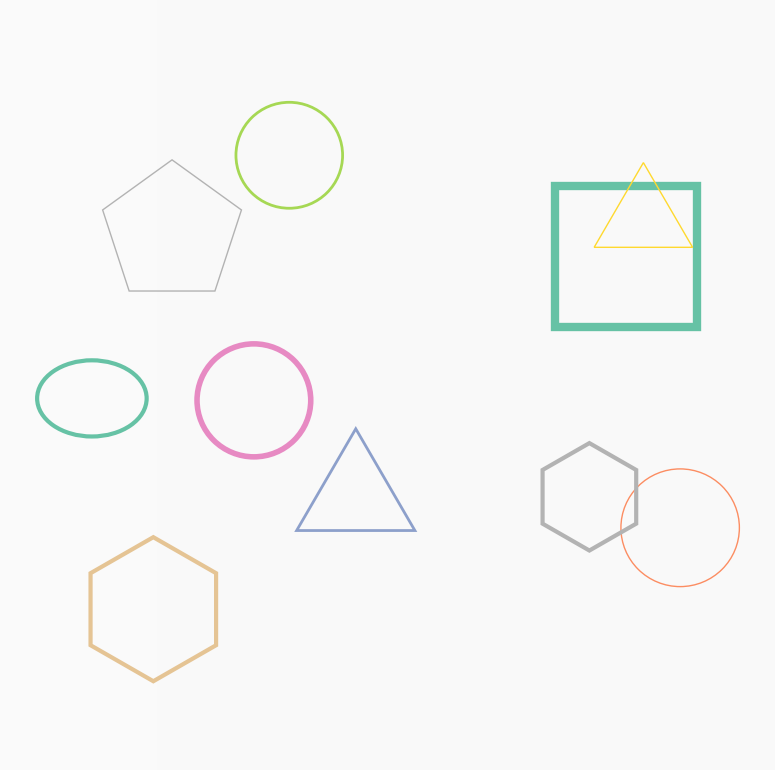[{"shape": "oval", "thickness": 1.5, "radius": 0.35, "center": [0.119, 0.483]}, {"shape": "square", "thickness": 3, "radius": 0.46, "center": [0.808, 0.667]}, {"shape": "circle", "thickness": 0.5, "radius": 0.38, "center": [0.878, 0.315]}, {"shape": "triangle", "thickness": 1, "radius": 0.44, "center": [0.459, 0.355]}, {"shape": "circle", "thickness": 2, "radius": 0.37, "center": [0.328, 0.48]}, {"shape": "circle", "thickness": 1, "radius": 0.34, "center": [0.373, 0.798]}, {"shape": "triangle", "thickness": 0.5, "radius": 0.37, "center": [0.83, 0.715]}, {"shape": "hexagon", "thickness": 1.5, "radius": 0.47, "center": [0.198, 0.209]}, {"shape": "pentagon", "thickness": 0.5, "radius": 0.47, "center": [0.222, 0.698]}, {"shape": "hexagon", "thickness": 1.5, "radius": 0.35, "center": [0.76, 0.355]}]